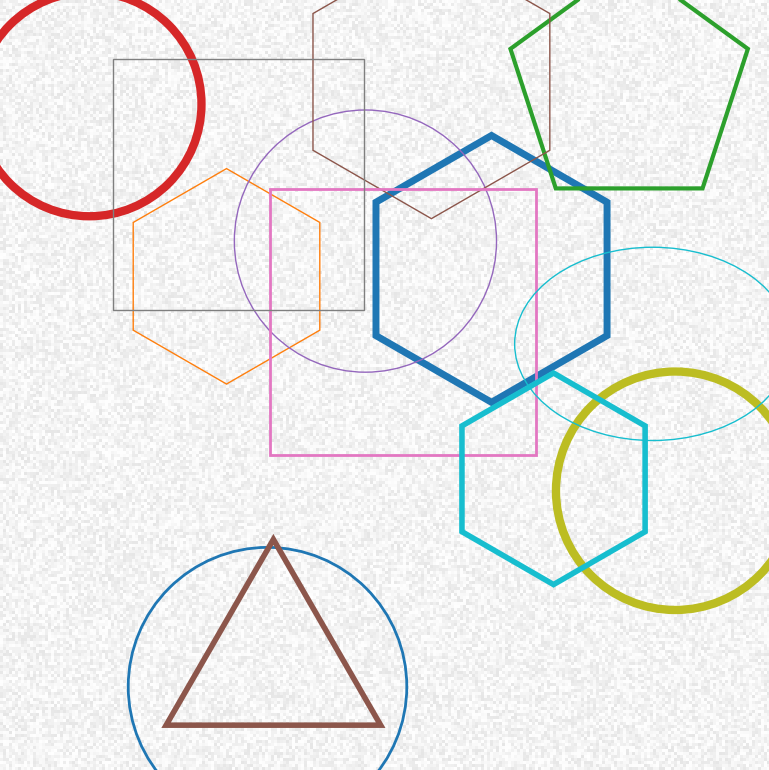[{"shape": "hexagon", "thickness": 2.5, "radius": 0.87, "center": [0.638, 0.651]}, {"shape": "circle", "thickness": 1, "radius": 0.9, "center": [0.347, 0.108]}, {"shape": "hexagon", "thickness": 0.5, "radius": 0.7, "center": [0.294, 0.641]}, {"shape": "pentagon", "thickness": 1.5, "radius": 0.81, "center": [0.817, 0.886]}, {"shape": "circle", "thickness": 3, "radius": 0.73, "center": [0.116, 0.865]}, {"shape": "circle", "thickness": 0.5, "radius": 0.85, "center": [0.475, 0.687]}, {"shape": "hexagon", "thickness": 0.5, "radius": 0.89, "center": [0.56, 0.894]}, {"shape": "triangle", "thickness": 2, "radius": 0.8, "center": [0.355, 0.139]}, {"shape": "square", "thickness": 1, "radius": 0.86, "center": [0.523, 0.582]}, {"shape": "square", "thickness": 0.5, "radius": 0.81, "center": [0.31, 0.76]}, {"shape": "circle", "thickness": 3, "radius": 0.77, "center": [0.877, 0.363]}, {"shape": "hexagon", "thickness": 2, "radius": 0.69, "center": [0.719, 0.378]}, {"shape": "oval", "thickness": 0.5, "radius": 0.9, "center": [0.848, 0.553]}]